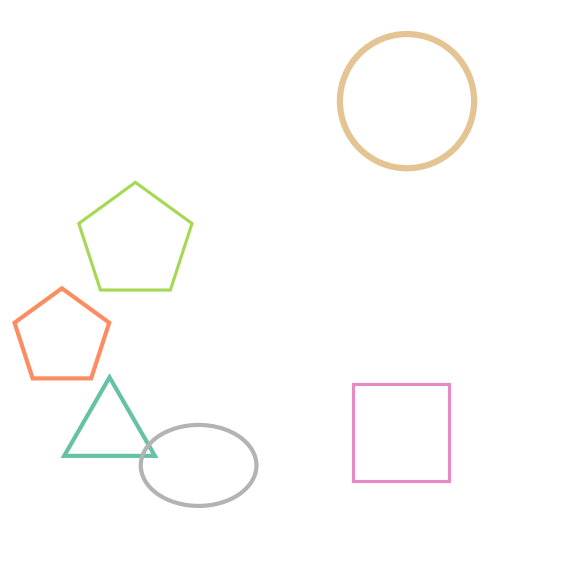[{"shape": "triangle", "thickness": 2, "radius": 0.45, "center": [0.19, 0.255]}, {"shape": "pentagon", "thickness": 2, "radius": 0.43, "center": [0.107, 0.414]}, {"shape": "square", "thickness": 1.5, "radius": 0.42, "center": [0.694, 0.251]}, {"shape": "pentagon", "thickness": 1.5, "radius": 0.52, "center": [0.234, 0.58]}, {"shape": "circle", "thickness": 3, "radius": 0.58, "center": [0.705, 0.824]}, {"shape": "oval", "thickness": 2, "radius": 0.5, "center": [0.344, 0.193]}]